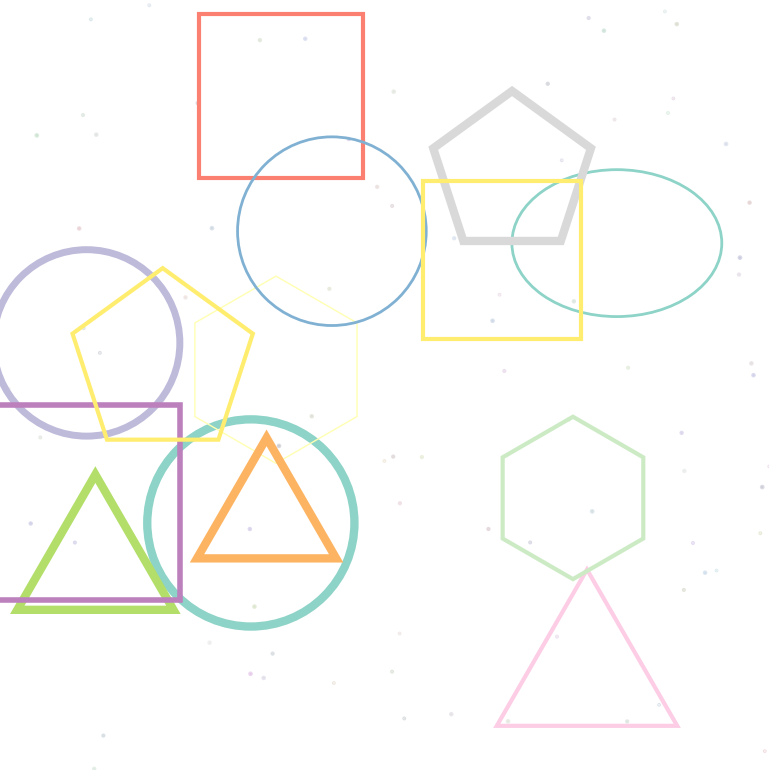[{"shape": "oval", "thickness": 1, "radius": 0.68, "center": [0.801, 0.684]}, {"shape": "circle", "thickness": 3, "radius": 0.67, "center": [0.326, 0.321]}, {"shape": "hexagon", "thickness": 0.5, "radius": 0.61, "center": [0.358, 0.52]}, {"shape": "circle", "thickness": 2.5, "radius": 0.61, "center": [0.112, 0.555]}, {"shape": "square", "thickness": 1.5, "radius": 0.53, "center": [0.365, 0.875]}, {"shape": "circle", "thickness": 1, "radius": 0.61, "center": [0.431, 0.7]}, {"shape": "triangle", "thickness": 3, "radius": 0.52, "center": [0.346, 0.327]}, {"shape": "triangle", "thickness": 3, "radius": 0.59, "center": [0.124, 0.267]}, {"shape": "triangle", "thickness": 1.5, "radius": 0.68, "center": [0.762, 0.125]}, {"shape": "pentagon", "thickness": 3, "radius": 0.54, "center": [0.665, 0.774]}, {"shape": "square", "thickness": 2, "radius": 0.63, "center": [0.107, 0.347]}, {"shape": "hexagon", "thickness": 1.5, "radius": 0.53, "center": [0.744, 0.353]}, {"shape": "square", "thickness": 1.5, "radius": 0.51, "center": [0.652, 0.662]}, {"shape": "pentagon", "thickness": 1.5, "radius": 0.62, "center": [0.211, 0.529]}]